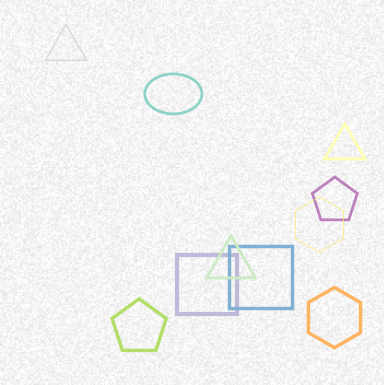[{"shape": "oval", "thickness": 2, "radius": 0.37, "center": [0.45, 0.756]}, {"shape": "triangle", "thickness": 2, "radius": 0.3, "center": [0.896, 0.617]}, {"shape": "square", "thickness": 3, "radius": 0.39, "center": [0.538, 0.261]}, {"shape": "square", "thickness": 2.5, "radius": 0.4, "center": [0.677, 0.281]}, {"shape": "hexagon", "thickness": 2.5, "radius": 0.39, "center": [0.869, 0.175]}, {"shape": "pentagon", "thickness": 2.5, "radius": 0.37, "center": [0.361, 0.15]}, {"shape": "triangle", "thickness": 1, "radius": 0.31, "center": [0.172, 0.874]}, {"shape": "pentagon", "thickness": 2, "radius": 0.31, "center": [0.87, 0.479]}, {"shape": "triangle", "thickness": 2, "radius": 0.37, "center": [0.6, 0.315]}, {"shape": "hexagon", "thickness": 0.5, "radius": 0.36, "center": [0.83, 0.417]}]